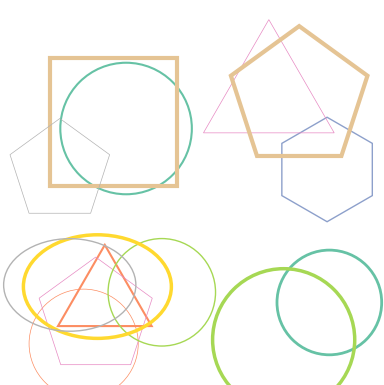[{"shape": "circle", "thickness": 2, "radius": 0.68, "center": [0.855, 0.214]}, {"shape": "circle", "thickness": 1.5, "radius": 0.85, "center": [0.327, 0.666]}, {"shape": "circle", "thickness": 0.5, "radius": 0.71, "center": [0.217, 0.107]}, {"shape": "triangle", "thickness": 1.5, "radius": 0.7, "center": [0.272, 0.223]}, {"shape": "hexagon", "thickness": 1, "radius": 0.68, "center": [0.85, 0.56]}, {"shape": "pentagon", "thickness": 0.5, "radius": 0.77, "center": [0.249, 0.178]}, {"shape": "triangle", "thickness": 0.5, "radius": 0.98, "center": [0.698, 0.753]}, {"shape": "circle", "thickness": 1, "radius": 0.7, "center": [0.42, 0.241]}, {"shape": "circle", "thickness": 2.5, "radius": 0.92, "center": [0.737, 0.118]}, {"shape": "oval", "thickness": 2.5, "radius": 0.96, "center": [0.253, 0.256]}, {"shape": "pentagon", "thickness": 3, "radius": 0.93, "center": [0.777, 0.746]}, {"shape": "square", "thickness": 3, "radius": 0.83, "center": [0.295, 0.683]}, {"shape": "pentagon", "thickness": 0.5, "radius": 0.68, "center": [0.155, 0.556]}, {"shape": "oval", "thickness": 1, "radius": 0.86, "center": [0.181, 0.26]}]